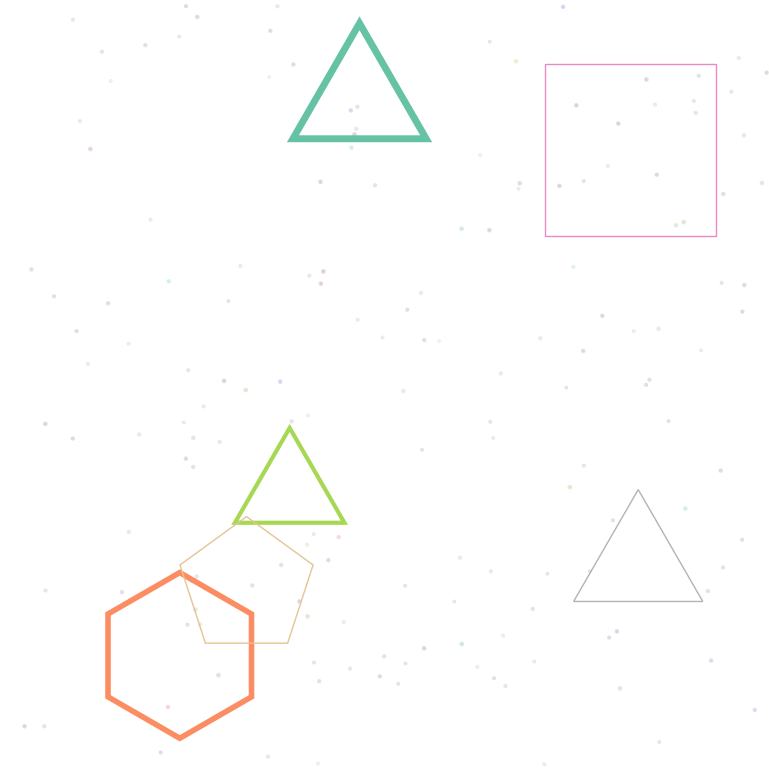[{"shape": "triangle", "thickness": 2.5, "radius": 0.5, "center": [0.467, 0.87]}, {"shape": "hexagon", "thickness": 2, "radius": 0.54, "center": [0.233, 0.149]}, {"shape": "square", "thickness": 0.5, "radius": 0.56, "center": [0.819, 0.805]}, {"shape": "triangle", "thickness": 1.5, "radius": 0.41, "center": [0.376, 0.362]}, {"shape": "pentagon", "thickness": 0.5, "radius": 0.45, "center": [0.32, 0.238]}, {"shape": "triangle", "thickness": 0.5, "radius": 0.48, "center": [0.829, 0.267]}]